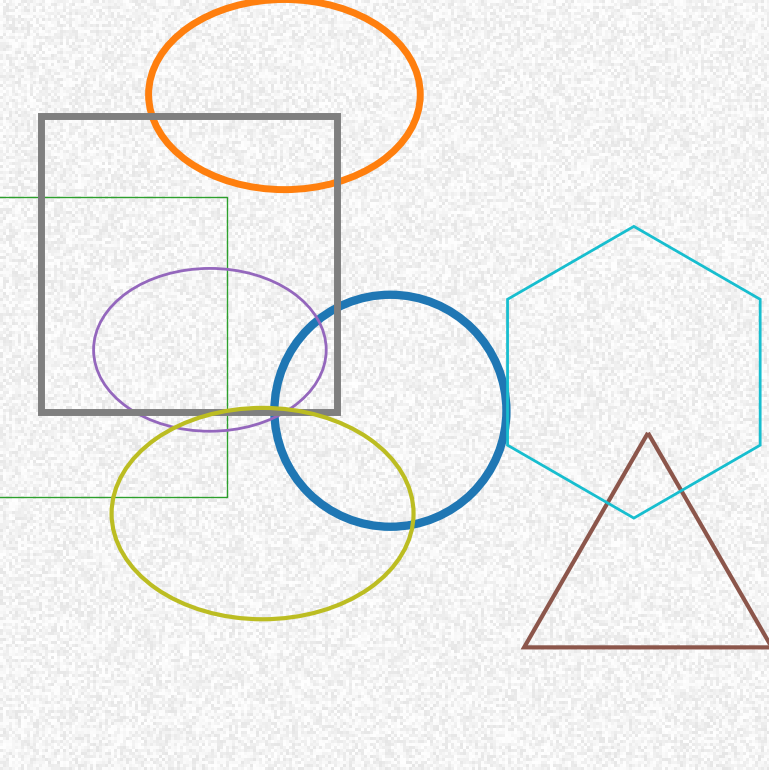[{"shape": "circle", "thickness": 3, "radius": 0.75, "center": [0.507, 0.467]}, {"shape": "oval", "thickness": 2.5, "radius": 0.88, "center": [0.369, 0.877]}, {"shape": "square", "thickness": 0.5, "radius": 0.97, "center": [0.1, 0.549]}, {"shape": "oval", "thickness": 1, "radius": 0.76, "center": [0.273, 0.546]}, {"shape": "triangle", "thickness": 1.5, "radius": 0.93, "center": [0.842, 0.252]}, {"shape": "square", "thickness": 2.5, "radius": 0.96, "center": [0.245, 0.657]}, {"shape": "oval", "thickness": 1.5, "radius": 0.98, "center": [0.341, 0.333]}, {"shape": "hexagon", "thickness": 1, "radius": 0.95, "center": [0.823, 0.517]}]